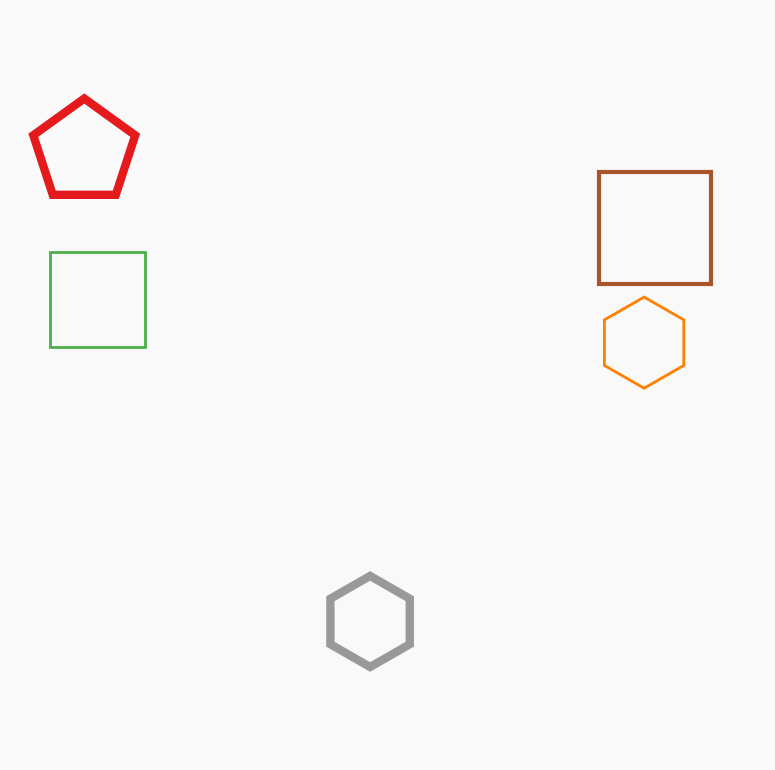[{"shape": "pentagon", "thickness": 3, "radius": 0.35, "center": [0.109, 0.803]}, {"shape": "square", "thickness": 1, "radius": 0.31, "center": [0.126, 0.611]}, {"shape": "hexagon", "thickness": 1, "radius": 0.3, "center": [0.831, 0.555]}, {"shape": "square", "thickness": 1.5, "radius": 0.36, "center": [0.845, 0.704]}, {"shape": "hexagon", "thickness": 3, "radius": 0.3, "center": [0.478, 0.193]}]